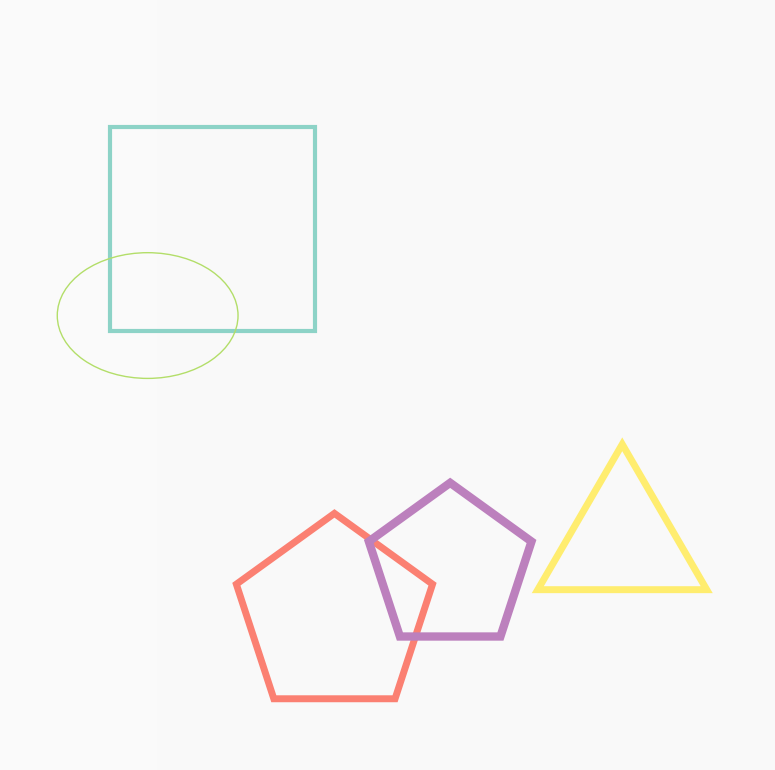[{"shape": "square", "thickness": 1.5, "radius": 0.66, "center": [0.274, 0.703]}, {"shape": "pentagon", "thickness": 2.5, "radius": 0.67, "center": [0.432, 0.2]}, {"shape": "oval", "thickness": 0.5, "radius": 0.58, "center": [0.191, 0.59]}, {"shape": "pentagon", "thickness": 3, "radius": 0.55, "center": [0.581, 0.263]}, {"shape": "triangle", "thickness": 2.5, "radius": 0.63, "center": [0.803, 0.297]}]